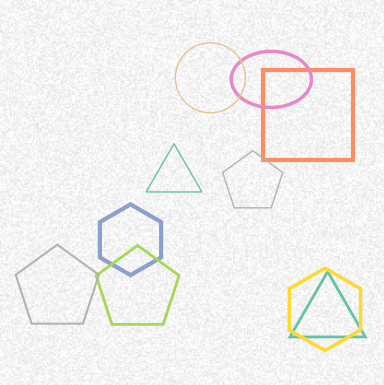[{"shape": "triangle", "thickness": 2, "radius": 0.57, "center": [0.851, 0.181]}, {"shape": "triangle", "thickness": 1, "radius": 0.42, "center": [0.452, 0.543]}, {"shape": "square", "thickness": 3, "radius": 0.59, "center": [0.801, 0.701]}, {"shape": "hexagon", "thickness": 3, "radius": 0.46, "center": [0.339, 0.377]}, {"shape": "oval", "thickness": 2.5, "radius": 0.52, "center": [0.705, 0.794]}, {"shape": "pentagon", "thickness": 2, "radius": 0.57, "center": [0.357, 0.249]}, {"shape": "hexagon", "thickness": 2.5, "radius": 0.53, "center": [0.844, 0.196]}, {"shape": "circle", "thickness": 1, "radius": 0.45, "center": [0.546, 0.798]}, {"shape": "pentagon", "thickness": 1, "radius": 0.41, "center": [0.656, 0.527]}, {"shape": "pentagon", "thickness": 1.5, "radius": 0.57, "center": [0.149, 0.251]}]